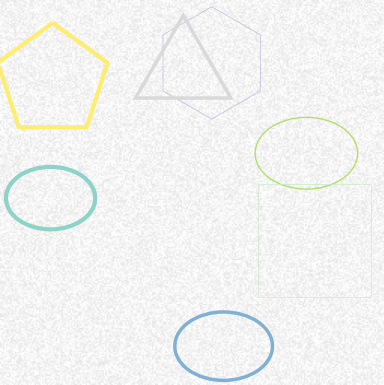[{"shape": "oval", "thickness": 3, "radius": 0.58, "center": [0.131, 0.485]}, {"shape": "hexagon", "thickness": 0.5, "radius": 0.73, "center": [0.55, 0.837]}, {"shape": "oval", "thickness": 2.5, "radius": 0.63, "center": [0.581, 0.101]}, {"shape": "oval", "thickness": 1, "radius": 0.67, "center": [0.796, 0.602]}, {"shape": "triangle", "thickness": 2.5, "radius": 0.72, "center": [0.476, 0.817]}, {"shape": "square", "thickness": 0.5, "radius": 0.73, "center": [0.816, 0.375]}, {"shape": "pentagon", "thickness": 3, "radius": 0.75, "center": [0.137, 0.791]}]